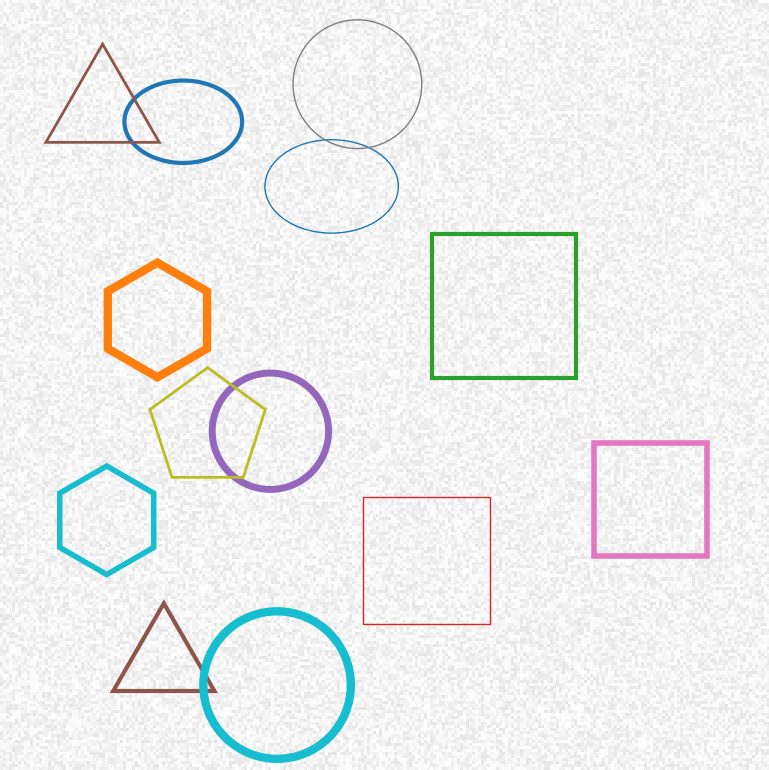[{"shape": "oval", "thickness": 0.5, "radius": 0.43, "center": [0.431, 0.758]}, {"shape": "oval", "thickness": 1.5, "radius": 0.38, "center": [0.238, 0.842]}, {"shape": "hexagon", "thickness": 3, "radius": 0.37, "center": [0.204, 0.584]}, {"shape": "square", "thickness": 1.5, "radius": 0.47, "center": [0.654, 0.602]}, {"shape": "square", "thickness": 0.5, "radius": 0.41, "center": [0.554, 0.272]}, {"shape": "circle", "thickness": 2.5, "radius": 0.38, "center": [0.351, 0.44]}, {"shape": "triangle", "thickness": 1.5, "radius": 0.38, "center": [0.213, 0.141]}, {"shape": "triangle", "thickness": 1, "radius": 0.43, "center": [0.133, 0.858]}, {"shape": "square", "thickness": 2, "radius": 0.37, "center": [0.845, 0.351]}, {"shape": "circle", "thickness": 0.5, "radius": 0.42, "center": [0.464, 0.891]}, {"shape": "pentagon", "thickness": 1, "radius": 0.39, "center": [0.27, 0.444]}, {"shape": "circle", "thickness": 3, "radius": 0.48, "center": [0.36, 0.11]}, {"shape": "hexagon", "thickness": 2, "radius": 0.35, "center": [0.139, 0.324]}]